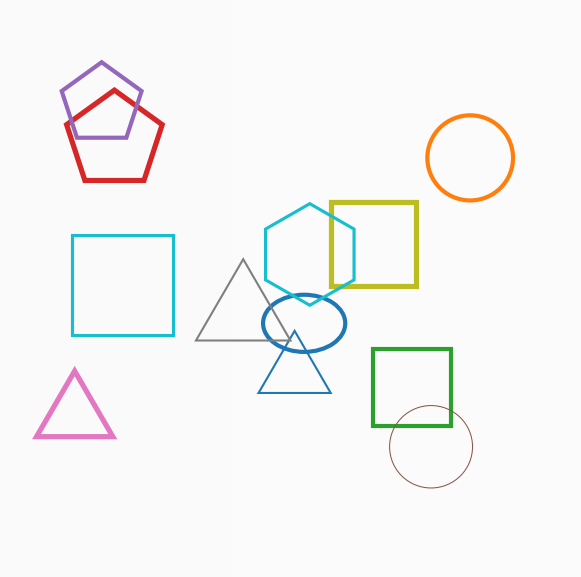[{"shape": "oval", "thickness": 2, "radius": 0.35, "center": [0.523, 0.439]}, {"shape": "triangle", "thickness": 1, "radius": 0.36, "center": [0.507, 0.355]}, {"shape": "circle", "thickness": 2, "radius": 0.37, "center": [0.809, 0.726]}, {"shape": "square", "thickness": 2, "radius": 0.33, "center": [0.709, 0.328]}, {"shape": "pentagon", "thickness": 2.5, "radius": 0.43, "center": [0.197, 0.757]}, {"shape": "pentagon", "thickness": 2, "radius": 0.36, "center": [0.175, 0.819]}, {"shape": "circle", "thickness": 0.5, "radius": 0.36, "center": [0.742, 0.226]}, {"shape": "triangle", "thickness": 2.5, "radius": 0.38, "center": [0.128, 0.281]}, {"shape": "triangle", "thickness": 1, "radius": 0.47, "center": [0.418, 0.456]}, {"shape": "square", "thickness": 2.5, "radius": 0.37, "center": [0.643, 0.576]}, {"shape": "hexagon", "thickness": 1.5, "radius": 0.44, "center": [0.533, 0.558]}, {"shape": "square", "thickness": 1.5, "radius": 0.43, "center": [0.211, 0.505]}]